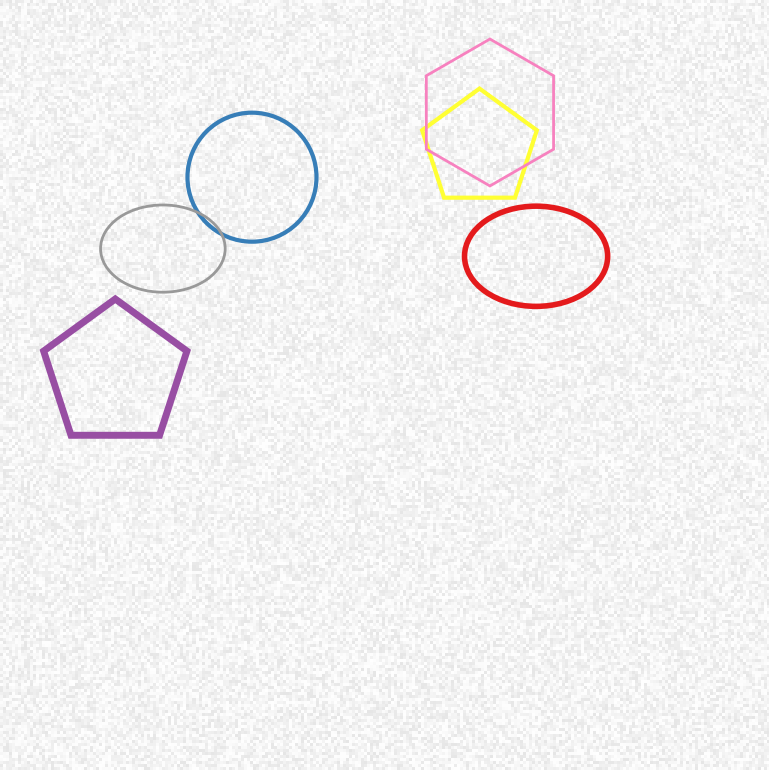[{"shape": "oval", "thickness": 2, "radius": 0.46, "center": [0.696, 0.667]}, {"shape": "circle", "thickness": 1.5, "radius": 0.42, "center": [0.327, 0.77]}, {"shape": "pentagon", "thickness": 2.5, "radius": 0.49, "center": [0.15, 0.514]}, {"shape": "pentagon", "thickness": 1.5, "radius": 0.39, "center": [0.623, 0.807]}, {"shape": "hexagon", "thickness": 1, "radius": 0.48, "center": [0.636, 0.854]}, {"shape": "oval", "thickness": 1, "radius": 0.4, "center": [0.212, 0.677]}]